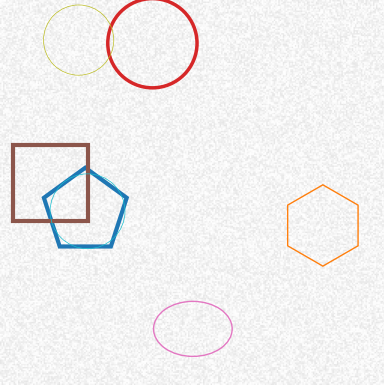[{"shape": "pentagon", "thickness": 3, "radius": 0.57, "center": [0.222, 0.451]}, {"shape": "hexagon", "thickness": 1, "radius": 0.53, "center": [0.839, 0.414]}, {"shape": "circle", "thickness": 2.5, "radius": 0.58, "center": [0.396, 0.888]}, {"shape": "square", "thickness": 3, "radius": 0.49, "center": [0.132, 0.525]}, {"shape": "oval", "thickness": 1, "radius": 0.51, "center": [0.501, 0.146]}, {"shape": "circle", "thickness": 0.5, "radius": 0.46, "center": [0.204, 0.896]}, {"shape": "circle", "thickness": 0.5, "radius": 0.49, "center": [0.227, 0.451]}]